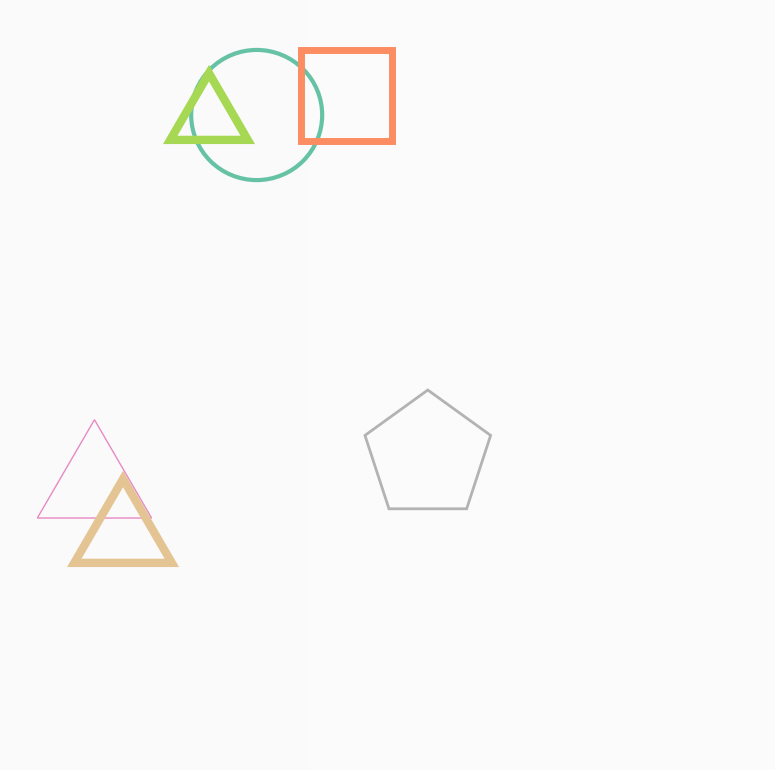[{"shape": "circle", "thickness": 1.5, "radius": 0.42, "center": [0.331, 0.851]}, {"shape": "square", "thickness": 2.5, "radius": 0.29, "center": [0.447, 0.876]}, {"shape": "triangle", "thickness": 0.5, "radius": 0.43, "center": [0.122, 0.37]}, {"shape": "triangle", "thickness": 3, "radius": 0.29, "center": [0.27, 0.847]}, {"shape": "triangle", "thickness": 3, "radius": 0.36, "center": [0.159, 0.305]}, {"shape": "pentagon", "thickness": 1, "radius": 0.43, "center": [0.552, 0.408]}]